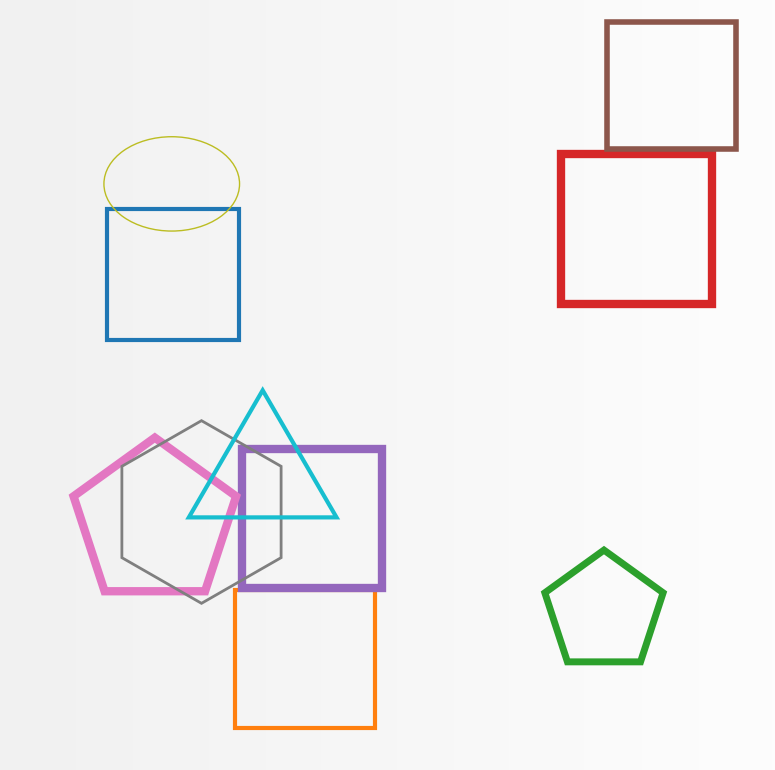[{"shape": "square", "thickness": 1.5, "radius": 0.42, "center": [0.223, 0.643]}, {"shape": "square", "thickness": 1.5, "radius": 0.45, "center": [0.393, 0.144]}, {"shape": "pentagon", "thickness": 2.5, "radius": 0.4, "center": [0.779, 0.205]}, {"shape": "square", "thickness": 3, "radius": 0.49, "center": [0.821, 0.702]}, {"shape": "square", "thickness": 3, "radius": 0.45, "center": [0.402, 0.327]}, {"shape": "square", "thickness": 2, "radius": 0.41, "center": [0.866, 0.889]}, {"shape": "pentagon", "thickness": 3, "radius": 0.55, "center": [0.2, 0.321]}, {"shape": "hexagon", "thickness": 1, "radius": 0.59, "center": [0.26, 0.335]}, {"shape": "oval", "thickness": 0.5, "radius": 0.44, "center": [0.222, 0.761]}, {"shape": "triangle", "thickness": 1.5, "radius": 0.55, "center": [0.339, 0.383]}]